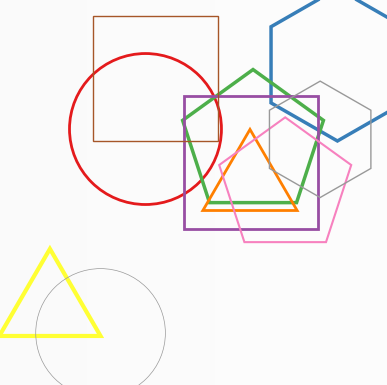[{"shape": "circle", "thickness": 2, "radius": 0.98, "center": [0.375, 0.665]}, {"shape": "hexagon", "thickness": 2.5, "radius": 0.99, "center": [0.871, 0.832]}, {"shape": "pentagon", "thickness": 2.5, "radius": 0.96, "center": [0.653, 0.628]}, {"shape": "square", "thickness": 2, "radius": 0.86, "center": [0.647, 0.578]}, {"shape": "triangle", "thickness": 2, "radius": 0.7, "center": [0.645, 0.523]}, {"shape": "triangle", "thickness": 3, "radius": 0.75, "center": [0.129, 0.203]}, {"shape": "square", "thickness": 1, "radius": 0.81, "center": [0.401, 0.797]}, {"shape": "pentagon", "thickness": 1.5, "radius": 0.9, "center": [0.736, 0.516]}, {"shape": "circle", "thickness": 0.5, "radius": 0.84, "center": [0.259, 0.135]}, {"shape": "hexagon", "thickness": 1, "radius": 0.76, "center": [0.826, 0.638]}]